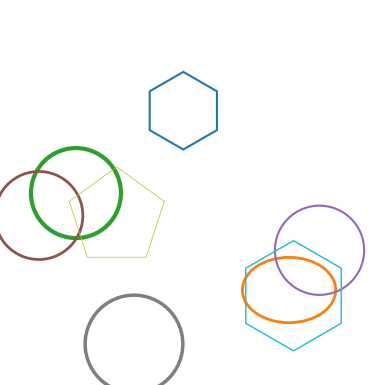[{"shape": "hexagon", "thickness": 1.5, "radius": 0.5, "center": [0.476, 0.712]}, {"shape": "oval", "thickness": 2, "radius": 0.61, "center": [0.751, 0.247]}, {"shape": "circle", "thickness": 3, "radius": 0.58, "center": [0.197, 0.499]}, {"shape": "circle", "thickness": 1.5, "radius": 0.58, "center": [0.83, 0.35]}, {"shape": "circle", "thickness": 2, "radius": 0.57, "center": [0.101, 0.44]}, {"shape": "circle", "thickness": 2.5, "radius": 0.63, "center": [0.348, 0.106]}, {"shape": "pentagon", "thickness": 0.5, "radius": 0.65, "center": [0.303, 0.437]}, {"shape": "hexagon", "thickness": 1, "radius": 0.72, "center": [0.762, 0.232]}]